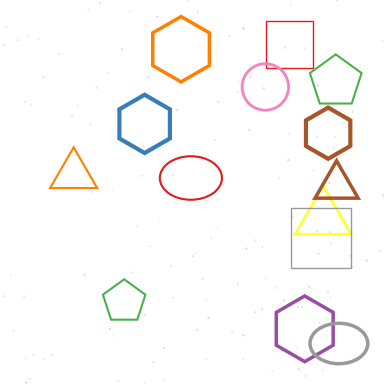[{"shape": "oval", "thickness": 1.5, "radius": 0.4, "center": [0.496, 0.538]}, {"shape": "square", "thickness": 1, "radius": 0.31, "center": [0.752, 0.885]}, {"shape": "hexagon", "thickness": 3, "radius": 0.38, "center": [0.376, 0.678]}, {"shape": "pentagon", "thickness": 1.5, "radius": 0.35, "center": [0.872, 0.788]}, {"shape": "pentagon", "thickness": 1.5, "radius": 0.29, "center": [0.323, 0.217]}, {"shape": "hexagon", "thickness": 2.5, "radius": 0.43, "center": [0.791, 0.146]}, {"shape": "triangle", "thickness": 1.5, "radius": 0.35, "center": [0.191, 0.547]}, {"shape": "hexagon", "thickness": 2.5, "radius": 0.42, "center": [0.47, 0.872]}, {"shape": "triangle", "thickness": 2, "radius": 0.42, "center": [0.839, 0.434]}, {"shape": "hexagon", "thickness": 3, "radius": 0.33, "center": [0.852, 0.654]}, {"shape": "triangle", "thickness": 2.5, "radius": 0.32, "center": [0.874, 0.518]}, {"shape": "circle", "thickness": 2, "radius": 0.3, "center": [0.689, 0.774]}, {"shape": "oval", "thickness": 2.5, "radius": 0.38, "center": [0.88, 0.108]}, {"shape": "square", "thickness": 1, "radius": 0.39, "center": [0.833, 0.381]}]